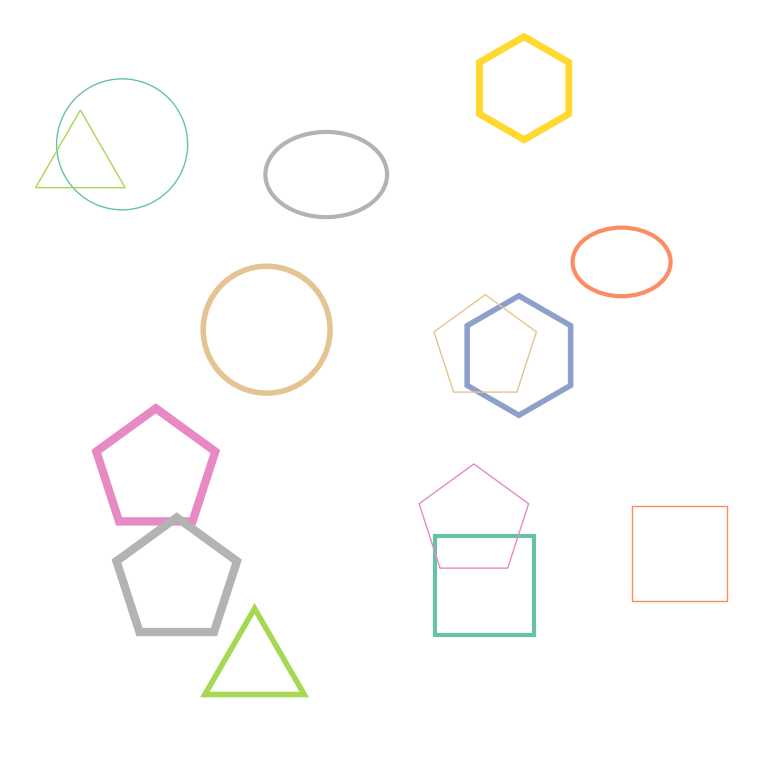[{"shape": "square", "thickness": 1.5, "radius": 0.32, "center": [0.629, 0.239]}, {"shape": "circle", "thickness": 0.5, "radius": 0.43, "center": [0.159, 0.813]}, {"shape": "oval", "thickness": 1.5, "radius": 0.32, "center": [0.807, 0.66]}, {"shape": "square", "thickness": 0.5, "radius": 0.31, "center": [0.882, 0.281]}, {"shape": "hexagon", "thickness": 2, "radius": 0.39, "center": [0.674, 0.538]}, {"shape": "pentagon", "thickness": 0.5, "radius": 0.37, "center": [0.615, 0.323]}, {"shape": "pentagon", "thickness": 3, "radius": 0.41, "center": [0.202, 0.389]}, {"shape": "triangle", "thickness": 2, "radius": 0.37, "center": [0.331, 0.135]}, {"shape": "triangle", "thickness": 0.5, "radius": 0.34, "center": [0.104, 0.79]}, {"shape": "hexagon", "thickness": 2.5, "radius": 0.33, "center": [0.681, 0.885]}, {"shape": "pentagon", "thickness": 0.5, "radius": 0.35, "center": [0.63, 0.547]}, {"shape": "circle", "thickness": 2, "radius": 0.41, "center": [0.346, 0.572]}, {"shape": "pentagon", "thickness": 3, "radius": 0.41, "center": [0.23, 0.246]}, {"shape": "oval", "thickness": 1.5, "radius": 0.4, "center": [0.424, 0.773]}]